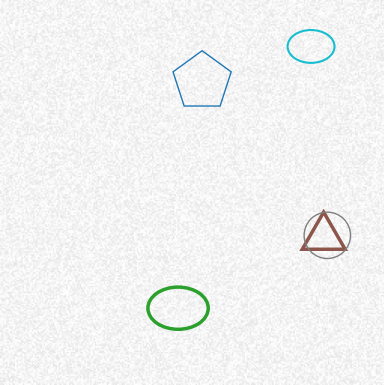[{"shape": "pentagon", "thickness": 1, "radius": 0.4, "center": [0.525, 0.789]}, {"shape": "oval", "thickness": 2.5, "radius": 0.39, "center": [0.463, 0.199]}, {"shape": "triangle", "thickness": 2.5, "radius": 0.32, "center": [0.841, 0.385]}, {"shape": "circle", "thickness": 1, "radius": 0.3, "center": [0.85, 0.389]}, {"shape": "oval", "thickness": 1.5, "radius": 0.3, "center": [0.808, 0.879]}]